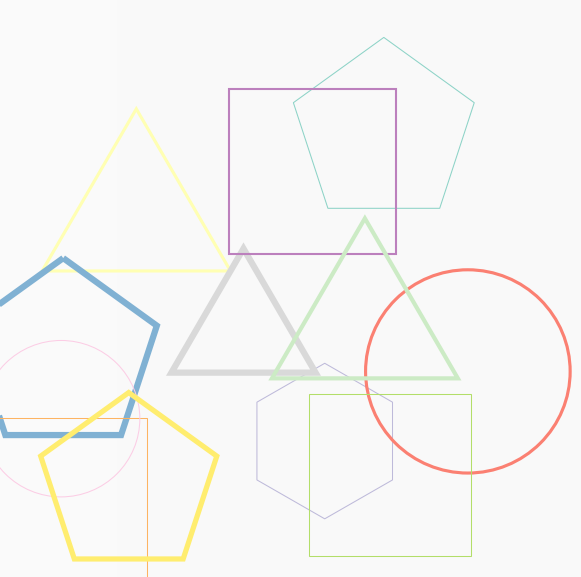[{"shape": "pentagon", "thickness": 0.5, "radius": 0.82, "center": [0.66, 0.771]}, {"shape": "triangle", "thickness": 1.5, "radius": 0.94, "center": [0.235, 0.623]}, {"shape": "hexagon", "thickness": 0.5, "radius": 0.67, "center": [0.559, 0.235]}, {"shape": "circle", "thickness": 1.5, "radius": 0.88, "center": [0.805, 0.356]}, {"shape": "pentagon", "thickness": 3, "radius": 0.85, "center": [0.109, 0.383]}, {"shape": "square", "thickness": 0.5, "radius": 0.75, "center": [0.101, 0.125]}, {"shape": "square", "thickness": 0.5, "radius": 0.7, "center": [0.671, 0.177]}, {"shape": "circle", "thickness": 0.5, "radius": 0.68, "center": [0.105, 0.274]}, {"shape": "triangle", "thickness": 3, "radius": 0.72, "center": [0.419, 0.425]}, {"shape": "square", "thickness": 1, "radius": 0.72, "center": [0.538, 0.702]}, {"shape": "triangle", "thickness": 2, "radius": 0.92, "center": [0.628, 0.436]}, {"shape": "pentagon", "thickness": 2.5, "radius": 0.8, "center": [0.221, 0.16]}]